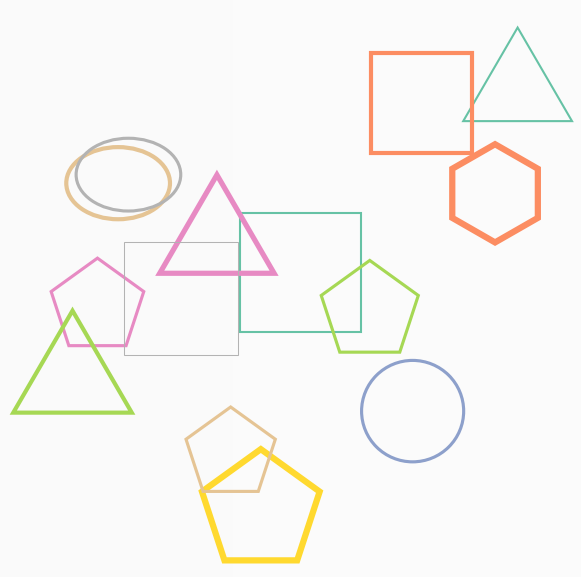[{"shape": "square", "thickness": 1, "radius": 0.52, "center": [0.517, 0.528]}, {"shape": "triangle", "thickness": 1, "radius": 0.54, "center": [0.891, 0.843]}, {"shape": "hexagon", "thickness": 3, "radius": 0.43, "center": [0.852, 0.664]}, {"shape": "square", "thickness": 2, "radius": 0.43, "center": [0.725, 0.82]}, {"shape": "circle", "thickness": 1.5, "radius": 0.44, "center": [0.71, 0.287]}, {"shape": "pentagon", "thickness": 1.5, "radius": 0.42, "center": [0.168, 0.468]}, {"shape": "triangle", "thickness": 2.5, "radius": 0.57, "center": [0.373, 0.583]}, {"shape": "triangle", "thickness": 2, "radius": 0.59, "center": [0.125, 0.343]}, {"shape": "pentagon", "thickness": 1.5, "radius": 0.44, "center": [0.636, 0.46]}, {"shape": "pentagon", "thickness": 3, "radius": 0.53, "center": [0.449, 0.115]}, {"shape": "pentagon", "thickness": 1.5, "radius": 0.4, "center": [0.397, 0.214]}, {"shape": "oval", "thickness": 2, "radius": 0.45, "center": [0.203, 0.682]}, {"shape": "square", "thickness": 0.5, "radius": 0.49, "center": [0.312, 0.482]}, {"shape": "oval", "thickness": 1.5, "radius": 0.45, "center": [0.221, 0.697]}]